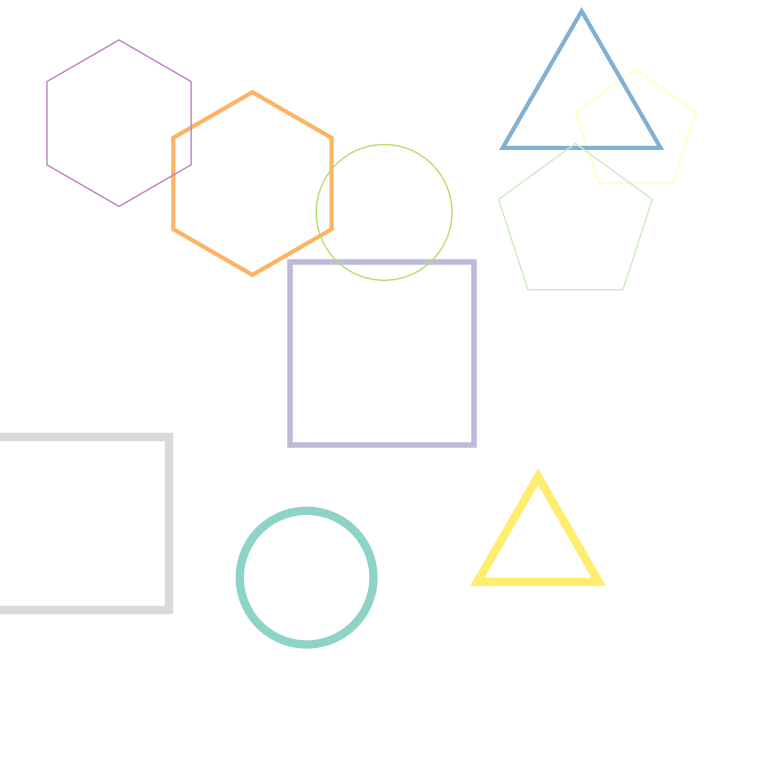[{"shape": "circle", "thickness": 3, "radius": 0.43, "center": [0.398, 0.25]}, {"shape": "pentagon", "thickness": 0.5, "radius": 0.41, "center": [0.826, 0.828]}, {"shape": "square", "thickness": 2, "radius": 0.59, "center": [0.496, 0.541]}, {"shape": "triangle", "thickness": 1.5, "radius": 0.59, "center": [0.755, 0.867]}, {"shape": "hexagon", "thickness": 1.5, "radius": 0.59, "center": [0.328, 0.762]}, {"shape": "circle", "thickness": 0.5, "radius": 0.44, "center": [0.499, 0.724]}, {"shape": "square", "thickness": 3, "radius": 0.56, "center": [0.107, 0.32]}, {"shape": "hexagon", "thickness": 0.5, "radius": 0.54, "center": [0.155, 0.84]}, {"shape": "pentagon", "thickness": 0.5, "radius": 0.52, "center": [0.747, 0.709]}, {"shape": "triangle", "thickness": 3, "radius": 0.46, "center": [0.699, 0.29]}]